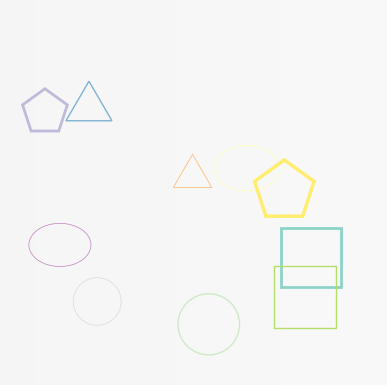[{"shape": "square", "thickness": 2, "radius": 0.38, "center": [0.803, 0.33]}, {"shape": "oval", "thickness": 0.5, "radius": 0.42, "center": [0.637, 0.563]}, {"shape": "pentagon", "thickness": 2, "radius": 0.3, "center": [0.116, 0.709]}, {"shape": "triangle", "thickness": 1, "radius": 0.34, "center": [0.23, 0.721]}, {"shape": "triangle", "thickness": 0.5, "radius": 0.29, "center": [0.497, 0.542]}, {"shape": "square", "thickness": 1, "radius": 0.4, "center": [0.788, 0.229]}, {"shape": "circle", "thickness": 0.5, "radius": 0.31, "center": [0.251, 0.217]}, {"shape": "oval", "thickness": 0.5, "radius": 0.4, "center": [0.155, 0.364]}, {"shape": "circle", "thickness": 1, "radius": 0.4, "center": [0.539, 0.158]}, {"shape": "pentagon", "thickness": 2.5, "radius": 0.4, "center": [0.734, 0.504]}]